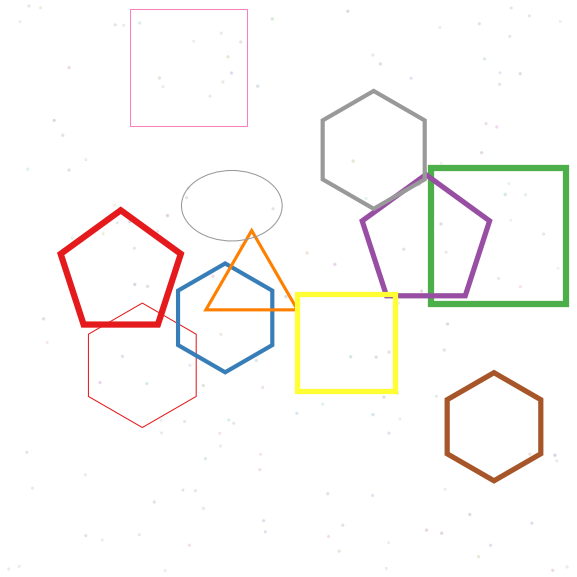[{"shape": "pentagon", "thickness": 3, "radius": 0.55, "center": [0.209, 0.526]}, {"shape": "hexagon", "thickness": 0.5, "radius": 0.54, "center": [0.246, 0.367]}, {"shape": "hexagon", "thickness": 2, "radius": 0.47, "center": [0.39, 0.449]}, {"shape": "square", "thickness": 3, "radius": 0.59, "center": [0.863, 0.59]}, {"shape": "pentagon", "thickness": 2.5, "radius": 0.58, "center": [0.737, 0.581]}, {"shape": "triangle", "thickness": 1.5, "radius": 0.46, "center": [0.436, 0.508]}, {"shape": "square", "thickness": 2.5, "radius": 0.42, "center": [0.6, 0.406]}, {"shape": "hexagon", "thickness": 2.5, "radius": 0.47, "center": [0.855, 0.26]}, {"shape": "square", "thickness": 0.5, "radius": 0.51, "center": [0.327, 0.883]}, {"shape": "oval", "thickness": 0.5, "radius": 0.44, "center": [0.401, 0.643]}, {"shape": "hexagon", "thickness": 2, "radius": 0.51, "center": [0.647, 0.74]}]